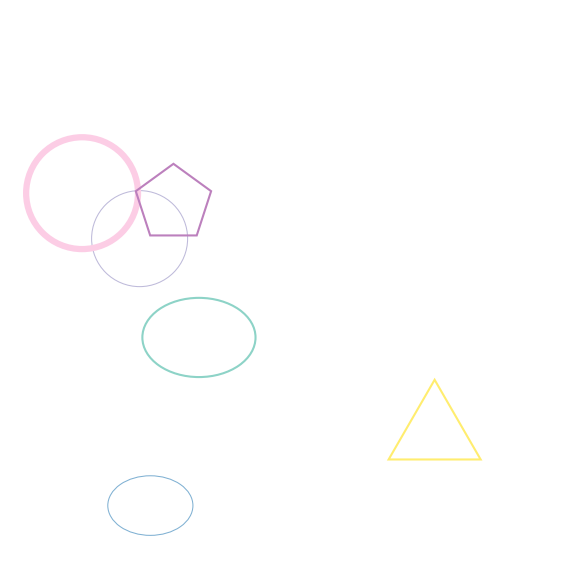[{"shape": "oval", "thickness": 1, "radius": 0.49, "center": [0.344, 0.415]}, {"shape": "circle", "thickness": 0.5, "radius": 0.42, "center": [0.242, 0.586]}, {"shape": "oval", "thickness": 0.5, "radius": 0.37, "center": [0.26, 0.124]}, {"shape": "circle", "thickness": 3, "radius": 0.48, "center": [0.142, 0.665]}, {"shape": "pentagon", "thickness": 1, "radius": 0.34, "center": [0.3, 0.647]}, {"shape": "triangle", "thickness": 1, "radius": 0.46, "center": [0.753, 0.25]}]